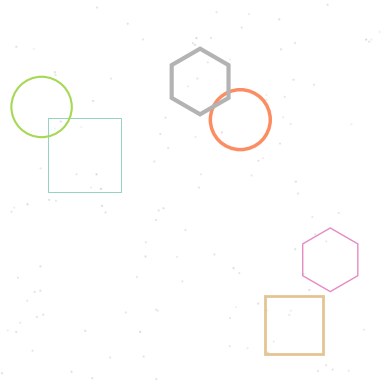[{"shape": "square", "thickness": 0.5, "radius": 0.48, "center": [0.22, 0.598]}, {"shape": "circle", "thickness": 2.5, "radius": 0.39, "center": [0.624, 0.689]}, {"shape": "hexagon", "thickness": 1, "radius": 0.41, "center": [0.858, 0.325]}, {"shape": "circle", "thickness": 1.5, "radius": 0.39, "center": [0.108, 0.722]}, {"shape": "square", "thickness": 2, "radius": 0.38, "center": [0.763, 0.156]}, {"shape": "hexagon", "thickness": 3, "radius": 0.43, "center": [0.52, 0.788]}]